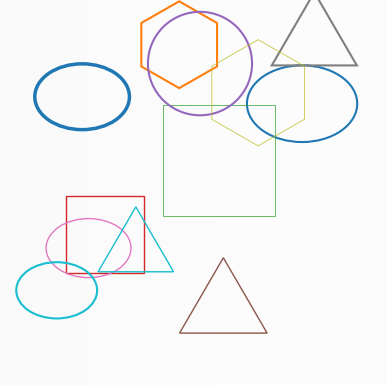[{"shape": "oval", "thickness": 2.5, "radius": 0.61, "center": [0.212, 0.749]}, {"shape": "oval", "thickness": 1.5, "radius": 0.71, "center": [0.78, 0.731]}, {"shape": "hexagon", "thickness": 1.5, "radius": 0.56, "center": [0.462, 0.884]}, {"shape": "square", "thickness": 0.5, "radius": 0.72, "center": [0.565, 0.584]}, {"shape": "square", "thickness": 1, "radius": 0.5, "center": [0.272, 0.391]}, {"shape": "circle", "thickness": 1.5, "radius": 0.67, "center": [0.516, 0.835]}, {"shape": "triangle", "thickness": 1, "radius": 0.65, "center": [0.576, 0.2]}, {"shape": "oval", "thickness": 1, "radius": 0.55, "center": [0.228, 0.356]}, {"shape": "triangle", "thickness": 1.5, "radius": 0.63, "center": [0.811, 0.893]}, {"shape": "hexagon", "thickness": 0.5, "radius": 0.69, "center": [0.666, 0.759]}, {"shape": "oval", "thickness": 1.5, "radius": 0.52, "center": [0.146, 0.246]}, {"shape": "triangle", "thickness": 1, "radius": 0.56, "center": [0.351, 0.35]}]